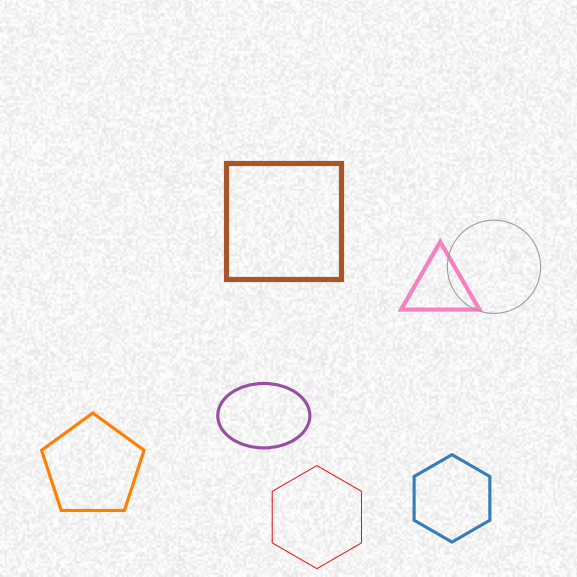[{"shape": "hexagon", "thickness": 0.5, "radius": 0.45, "center": [0.549, 0.104]}, {"shape": "hexagon", "thickness": 1.5, "radius": 0.38, "center": [0.783, 0.136]}, {"shape": "oval", "thickness": 1.5, "radius": 0.4, "center": [0.457, 0.279]}, {"shape": "pentagon", "thickness": 1.5, "radius": 0.47, "center": [0.161, 0.191]}, {"shape": "square", "thickness": 2.5, "radius": 0.5, "center": [0.491, 0.616]}, {"shape": "triangle", "thickness": 2, "radius": 0.39, "center": [0.762, 0.502]}, {"shape": "circle", "thickness": 0.5, "radius": 0.4, "center": [0.855, 0.537]}]